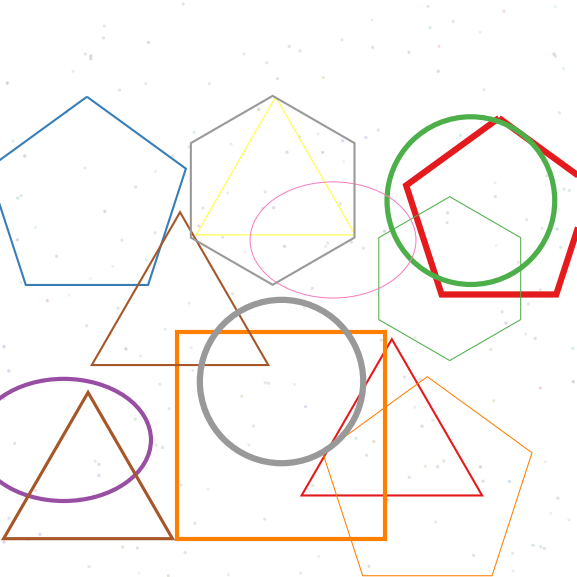[{"shape": "triangle", "thickness": 1, "radius": 0.9, "center": [0.679, 0.231]}, {"shape": "pentagon", "thickness": 3, "radius": 0.84, "center": [0.864, 0.626]}, {"shape": "pentagon", "thickness": 1, "radius": 0.9, "center": [0.151, 0.651]}, {"shape": "hexagon", "thickness": 0.5, "radius": 0.71, "center": [0.779, 0.517]}, {"shape": "circle", "thickness": 2.5, "radius": 0.73, "center": [0.815, 0.652]}, {"shape": "oval", "thickness": 2, "radius": 0.76, "center": [0.11, 0.237]}, {"shape": "pentagon", "thickness": 0.5, "radius": 0.95, "center": [0.74, 0.156]}, {"shape": "square", "thickness": 2, "radius": 0.9, "center": [0.486, 0.245]}, {"shape": "triangle", "thickness": 0.5, "radius": 0.8, "center": [0.477, 0.672]}, {"shape": "triangle", "thickness": 1.5, "radius": 0.84, "center": [0.152, 0.151]}, {"shape": "triangle", "thickness": 1, "radius": 0.88, "center": [0.312, 0.455]}, {"shape": "oval", "thickness": 0.5, "radius": 0.72, "center": [0.577, 0.584]}, {"shape": "circle", "thickness": 3, "radius": 0.71, "center": [0.488, 0.338]}, {"shape": "hexagon", "thickness": 1, "radius": 0.82, "center": [0.472, 0.67]}]